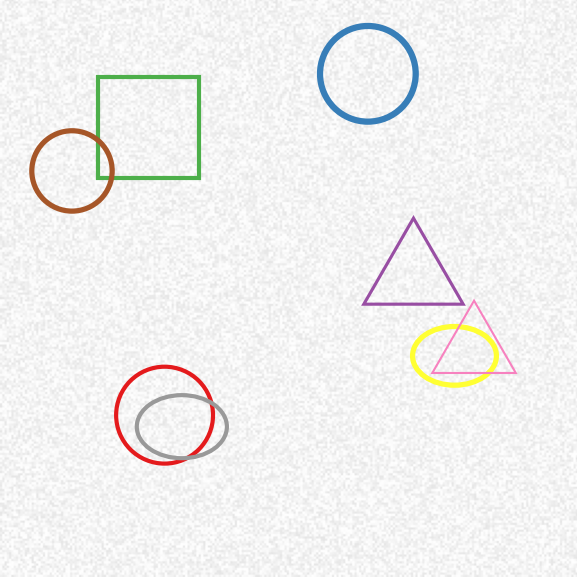[{"shape": "circle", "thickness": 2, "radius": 0.42, "center": [0.285, 0.28]}, {"shape": "circle", "thickness": 3, "radius": 0.41, "center": [0.637, 0.871]}, {"shape": "square", "thickness": 2, "radius": 0.44, "center": [0.257, 0.778]}, {"shape": "triangle", "thickness": 1.5, "radius": 0.5, "center": [0.716, 0.522]}, {"shape": "oval", "thickness": 2.5, "radius": 0.36, "center": [0.787, 0.383]}, {"shape": "circle", "thickness": 2.5, "radius": 0.35, "center": [0.125, 0.703]}, {"shape": "triangle", "thickness": 1, "radius": 0.42, "center": [0.821, 0.395]}, {"shape": "oval", "thickness": 2, "radius": 0.39, "center": [0.315, 0.26]}]